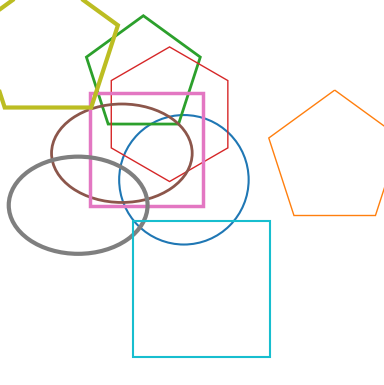[{"shape": "circle", "thickness": 1.5, "radius": 0.84, "center": [0.478, 0.533]}, {"shape": "pentagon", "thickness": 1, "radius": 0.9, "center": [0.869, 0.586]}, {"shape": "pentagon", "thickness": 2, "radius": 0.78, "center": [0.372, 0.804]}, {"shape": "hexagon", "thickness": 1, "radius": 0.87, "center": [0.44, 0.703]}, {"shape": "oval", "thickness": 2, "radius": 0.91, "center": [0.317, 0.602]}, {"shape": "square", "thickness": 2.5, "radius": 0.73, "center": [0.381, 0.613]}, {"shape": "oval", "thickness": 3, "radius": 0.9, "center": [0.203, 0.467]}, {"shape": "pentagon", "thickness": 3, "radius": 0.96, "center": [0.125, 0.875]}, {"shape": "square", "thickness": 1.5, "radius": 0.89, "center": [0.524, 0.249]}]